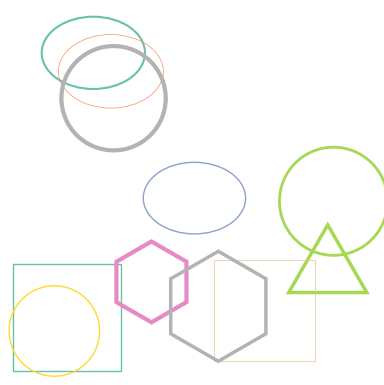[{"shape": "square", "thickness": 1, "radius": 0.7, "center": [0.174, 0.174]}, {"shape": "oval", "thickness": 1.5, "radius": 0.67, "center": [0.242, 0.863]}, {"shape": "oval", "thickness": 0.5, "radius": 0.68, "center": [0.288, 0.815]}, {"shape": "oval", "thickness": 1, "radius": 0.66, "center": [0.505, 0.485]}, {"shape": "hexagon", "thickness": 3, "radius": 0.53, "center": [0.393, 0.268]}, {"shape": "triangle", "thickness": 2.5, "radius": 0.59, "center": [0.851, 0.299]}, {"shape": "circle", "thickness": 2, "radius": 0.7, "center": [0.866, 0.477]}, {"shape": "circle", "thickness": 1, "radius": 0.59, "center": [0.141, 0.14]}, {"shape": "square", "thickness": 0.5, "radius": 0.66, "center": [0.687, 0.194]}, {"shape": "circle", "thickness": 3, "radius": 0.68, "center": [0.295, 0.745]}, {"shape": "hexagon", "thickness": 2.5, "radius": 0.71, "center": [0.567, 0.205]}]